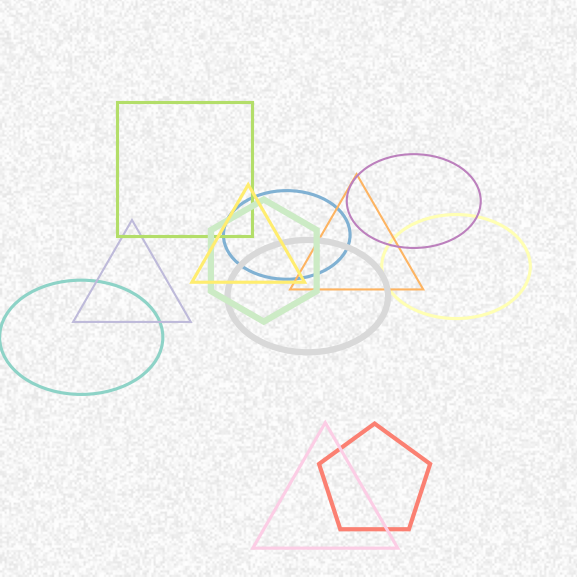[{"shape": "oval", "thickness": 1.5, "radius": 0.71, "center": [0.141, 0.415]}, {"shape": "oval", "thickness": 1.5, "radius": 0.64, "center": [0.79, 0.538]}, {"shape": "triangle", "thickness": 1, "radius": 0.59, "center": [0.229, 0.501]}, {"shape": "pentagon", "thickness": 2, "radius": 0.51, "center": [0.649, 0.165]}, {"shape": "oval", "thickness": 1.5, "radius": 0.55, "center": [0.497, 0.592]}, {"shape": "triangle", "thickness": 1, "radius": 0.67, "center": [0.618, 0.564]}, {"shape": "square", "thickness": 1.5, "radius": 0.58, "center": [0.32, 0.706]}, {"shape": "triangle", "thickness": 1.5, "radius": 0.72, "center": [0.563, 0.122]}, {"shape": "oval", "thickness": 3, "radius": 0.69, "center": [0.533, 0.486]}, {"shape": "oval", "thickness": 1, "radius": 0.58, "center": [0.716, 0.651]}, {"shape": "hexagon", "thickness": 3, "radius": 0.53, "center": [0.457, 0.548]}, {"shape": "triangle", "thickness": 1.5, "radius": 0.56, "center": [0.43, 0.567]}]